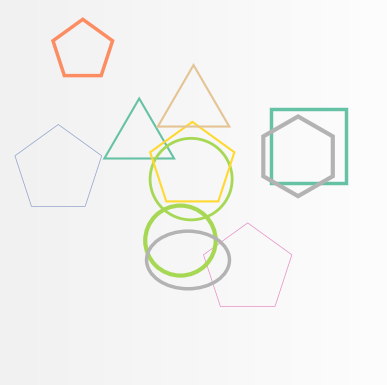[{"shape": "square", "thickness": 2.5, "radius": 0.48, "center": [0.797, 0.621]}, {"shape": "triangle", "thickness": 1.5, "radius": 0.52, "center": [0.359, 0.64]}, {"shape": "pentagon", "thickness": 2.5, "radius": 0.4, "center": [0.214, 0.869]}, {"shape": "pentagon", "thickness": 0.5, "radius": 0.59, "center": [0.151, 0.559]}, {"shape": "pentagon", "thickness": 0.5, "radius": 0.6, "center": [0.639, 0.301]}, {"shape": "circle", "thickness": 3, "radius": 0.45, "center": [0.466, 0.375]}, {"shape": "circle", "thickness": 2, "radius": 0.53, "center": [0.493, 0.535]}, {"shape": "pentagon", "thickness": 1.5, "radius": 0.57, "center": [0.496, 0.569]}, {"shape": "triangle", "thickness": 1.5, "radius": 0.53, "center": [0.499, 0.725]}, {"shape": "hexagon", "thickness": 3, "radius": 0.52, "center": [0.769, 0.594]}, {"shape": "oval", "thickness": 2.5, "radius": 0.53, "center": [0.485, 0.325]}]